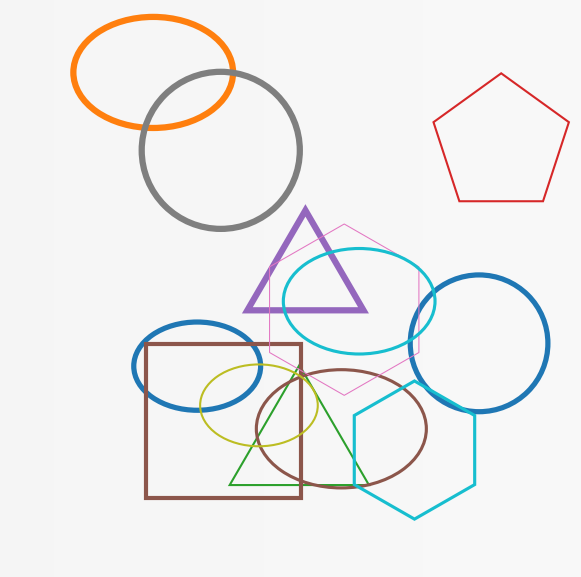[{"shape": "oval", "thickness": 2.5, "radius": 0.55, "center": [0.339, 0.365]}, {"shape": "circle", "thickness": 2.5, "radius": 0.59, "center": [0.824, 0.405]}, {"shape": "oval", "thickness": 3, "radius": 0.69, "center": [0.264, 0.874]}, {"shape": "triangle", "thickness": 1, "radius": 0.69, "center": [0.515, 0.228]}, {"shape": "pentagon", "thickness": 1, "radius": 0.61, "center": [0.862, 0.75]}, {"shape": "triangle", "thickness": 3, "radius": 0.58, "center": [0.525, 0.519]}, {"shape": "oval", "thickness": 1.5, "radius": 0.73, "center": [0.587, 0.257]}, {"shape": "square", "thickness": 2, "radius": 0.67, "center": [0.384, 0.27]}, {"shape": "hexagon", "thickness": 0.5, "radius": 0.74, "center": [0.592, 0.463]}, {"shape": "circle", "thickness": 3, "radius": 0.68, "center": [0.38, 0.739]}, {"shape": "oval", "thickness": 1, "radius": 0.51, "center": [0.446, 0.297]}, {"shape": "hexagon", "thickness": 1.5, "radius": 0.6, "center": [0.713, 0.22]}, {"shape": "oval", "thickness": 1.5, "radius": 0.65, "center": [0.618, 0.477]}]